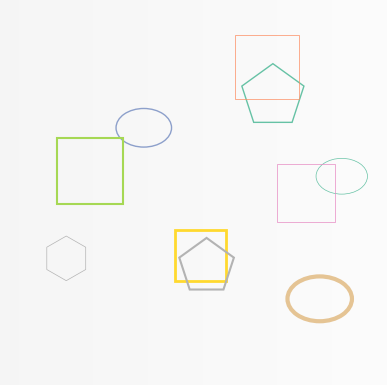[{"shape": "pentagon", "thickness": 1, "radius": 0.42, "center": [0.704, 0.75]}, {"shape": "oval", "thickness": 0.5, "radius": 0.33, "center": [0.882, 0.542]}, {"shape": "square", "thickness": 0.5, "radius": 0.42, "center": [0.689, 0.826]}, {"shape": "oval", "thickness": 1, "radius": 0.36, "center": [0.371, 0.668]}, {"shape": "square", "thickness": 0.5, "radius": 0.38, "center": [0.791, 0.499]}, {"shape": "square", "thickness": 1.5, "radius": 0.42, "center": [0.233, 0.556]}, {"shape": "square", "thickness": 2, "radius": 0.33, "center": [0.517, 0.336]}, {"shape": "oval", "thickness": 3, "radius": 0.42, "center": [0.825, 0.224]}, {"shape": "pentagon", "thickness": 1.5, "radius": 0.37, "center": [0.533, 0.308]}, {"shape": "hexagon", "thickness": 0.5, "radius": 0.29, "center": [0.171, 0.329]}]